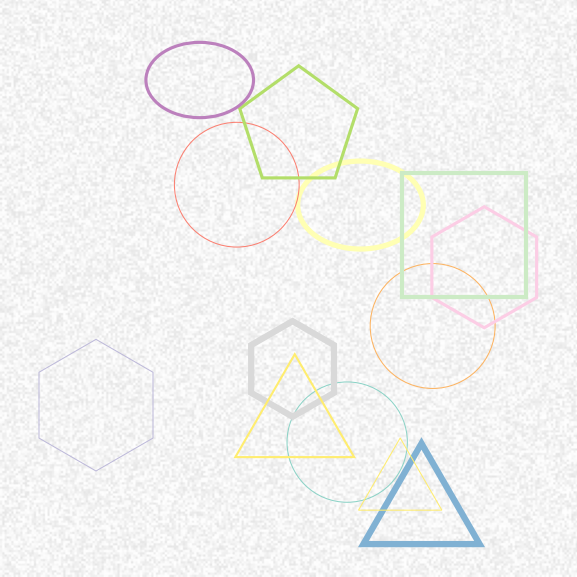[{"shape": "circle", "thickness": 0.5, "radius": 0.52, "center": [0.601, 0.234]}, {"shape": "oval", "thickness": 2.5, "radius": 0.54, "center": [0.624, 0.644]}, {"shape": "hexagon", "thickness": 0.5, "radius": 0.57, "center": [0.166, 0.298]}, {"shape": "circle", "thickness": 0.5, "radius": 0.54, "center": [0.41, 0.679]}, {"shape": "triangle", "thickness": 3, "radius": 0.58, "center": [0.73, 0.115]}, {"shape": "circle", "thickness": 0.5, "radius": 0.54, "center": [0.749, 0.435]}, {"shape": "pentagon", "thickness": 1.5, "radius": 0.54, "center": [0.517, 0.778]}, {"shape": "hexagon", "thickness": 1.5, "radius": 0.52, "center": [0.839, 0.536]}, {"shape": "hexagon", "thickness": 3, "radius": 0.41, "center": [0.507, 0.36]}, {"shape": "oval", "thickness": 1.5, "radius": 0.47, "center": [0.346, 0.861]}, {"shape": "square", "thickness": 2, "radius": 0.54, "center": [0.804, 0.593]}, {"shape": "triangle", "thickness": 1, "radius": 0.59, "center": [0.51, 0.267]}, {"shape": "triangle", "thickness": 0.5, "radius": 0.42, "center": [0.693, 0.157]}]